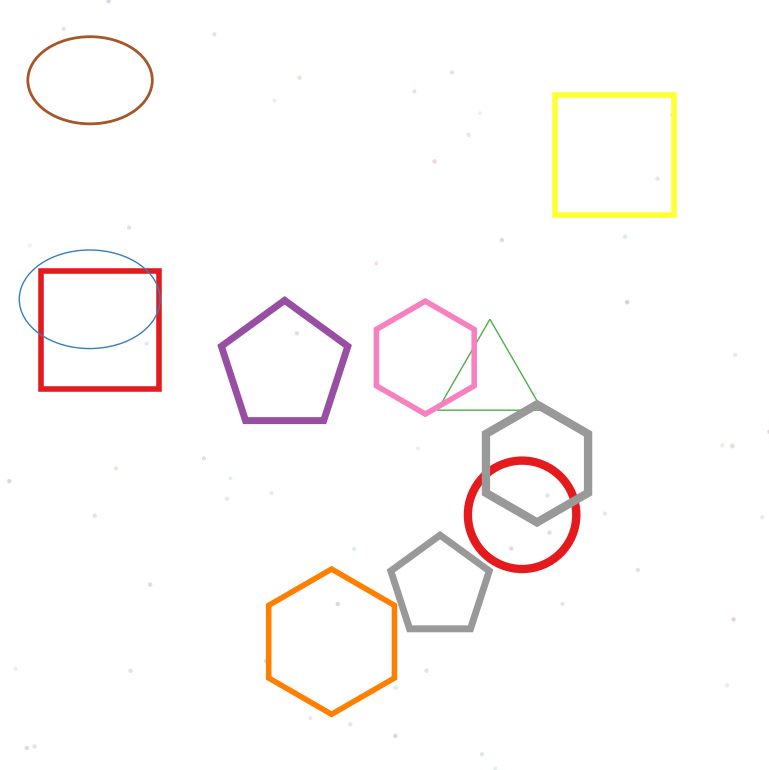[{"shape": "circle", "thickness": 3, "radius": 0.35, "center": [0.678, 0.331]}, {"shape": "square", "thickness": 2, "radius": 0.38, "center": [0.13, 0.571]}, {"shape": "oval", "thickness": 0.5, "radius": 0.46, "center": [0.116, 0.611]}, {"shape": "triangle", "thickness": 0.5, "radius": 0.39, "center": [0.636, 0.507]}, {"shape": "pentagon", "thickness": 2.5, "radius": 0.43, "center": [0.37, 0.524]}, {"shape": "hexagon", "thickness": 2, "radius": 0.47, "center": [0.431, 0.167]}, {"shape": "square", "thickness": 2, "radius": 0.39, "center": [0.798, 0.799]}, {"shape": "oval", "thickness": 1, "radius": 0.4, "center": [0.117, 0.896]}, {"shape": "hexagon", "thickness": 2, "radius": 0.37, "center": [0.552, 0.536]}, {"shape": "hexagon", "thickness": 3, "radius": 0.38, "center": [0.697, 0.398]}, {"shape": "pentagon", "thickness": 2.5, "radius": 0.34, "center": [0.571, 0.238]}]